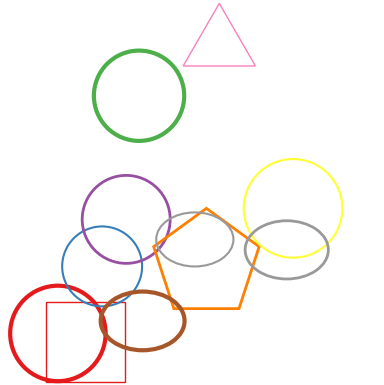[{"shape": "square", "thickness": 1, "radius": 0.52, "center": [0.222, 0.111]}, {"shape": "circle", "thickness": 3, "radius": 0.62, "center": [0.15, 0.134]}, {"shape": "circle", "thickness": 1.5, "radius": 0.52, "center": [0.265, 0.308]}, {"shape": "circle", "thickness": 3, "radius": 0.59, "center": [0.361, 0.751]}, {"shape": "circle", "thickness": 2, "radius": 0.57, "center": [0.328, 0.43]}, {"shape": "pentagon", "thickness": 2, "radius": 0.72, "center": [0.536, 0.315]}, {"shape": "circle", "thickness": 1.5, "radius": 0.64, "center": [0.761, 0.459]}, {"shape": "oval", "thickness": 3, "radius": 0.54, "center": [0.37, 0.166]}, {"shape": "triangle", "thickness": 1, "radius": 0.54, "center": [0.57, 0.883]}, {"shape": "oval", "thickness": 2, "radius": 0.54, "center": [0.745, 0.351]}, {"shape": "oval", "thickness": 1.5, "radius": 0.5, "center": [0.506, 0.378]}]